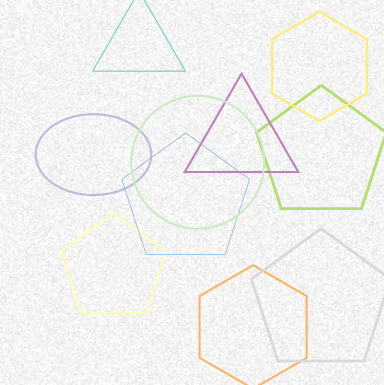[{"shape": "triangle", "thickness": 1, "radius": 0.7, "center": [0.361, 0.885]}, {"shape": "pentagon", "thickness": 1.5, "radius": 0.72, "center": [0.295, 0.303]}, {"shape": "oval", "thickness": 1.5, "radius": 0.75, "center": [0.243, 0.598]}, {"shape": "pentagon", "thickness": 0.5, "radius": 0.87, "center": [0.482, 0.48]}, {"shape": "hexagon", "thickness": 1.5, "radius": 0.8, "center": [0.657, 0.151]}, {"shape": "pentagon", "thickness": 2, "radius": 0.89, "center": [0.835, 0.601]}, {"shape": "pentagon", "thickness": 2, "radius": 0.95, "center": [0.834, 0.216]}, {"shape": "triangle", "thickness": 1.5, "radius": 0.85, "center": [0.627, 0.638]}, {"shape": "circle", "thickness": 1.5, "radius": 0.86, "center": [0.514, 0.579]}, {"shape": "hexagon", "thickness": 1.5, "radius": 0.71, "center": [0.83, 0.828]}]